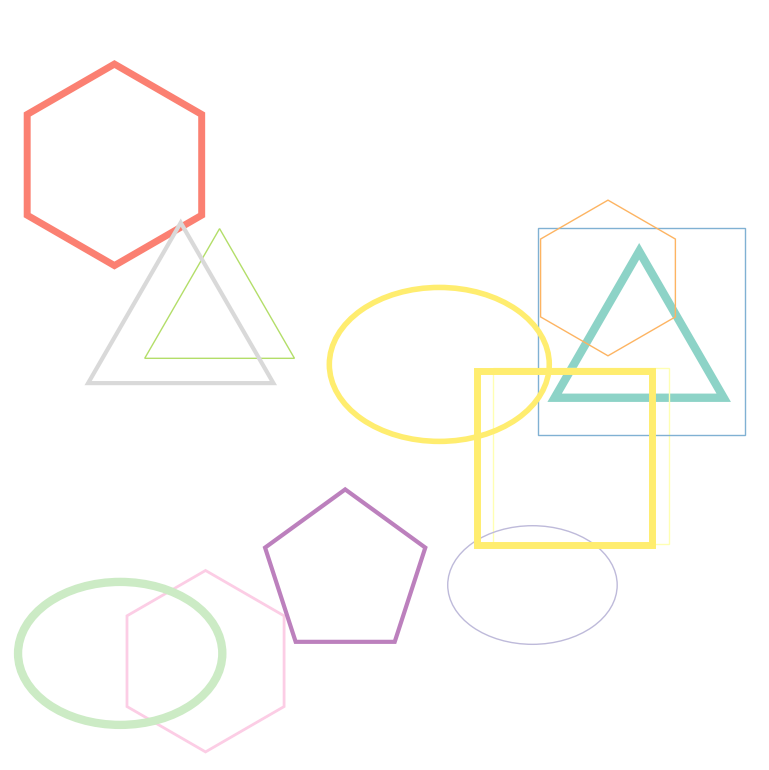[{"shape": "triangle", "thickness": 3, "radius": 0.63, "center": [0.83, 0.547]}, {"shape": "square", "thickness": 0.5, "radius": 0.57, "center": [0.754, 0.408]}, {"shape": "oval", "thickness": 0.5, "radius": 0.55, "center": [0.691, 0.24]}, {"shape": "hexagon", "thickness": 2.5, "radius": 0.65, "center": [0.149, 0.786]}, {"shape": "square", "thickness": 0.5, "radius": 0.67, "center": [0.833, 0.57]}, {"shape": "hexagon", "thickness": 0.5, "radius": 0.51, "center": [0.79, 0.639]}, {"shape": "triangle", "thickness": 0.5, "radius": 0.56, "center": [0.285, 0.591]}, {"shape": "hexagon", "thickness": 1, "radius": 0.59, "center": [0.267, 0.141]}, {"shape": "triangle", "thickness": 1.5, "radius": 0.69, "center": [0.235, 0.572]}, {"shape": "pentagon", "thickness": 1.5, "radius": 0.55, "center": [0.448, 0.255]}, {"shape": "oval", "thickness": 3, "radius": 0.66, "center": [0.156, 0.151]}, {"shape": "oval", "thickness": 2, "radius": 0.71, "center": [0.571, 0.527]}, {"shape": "square", "thickness": 2.5, "radius": 0.57, "center": [0.733, 0.405]}]